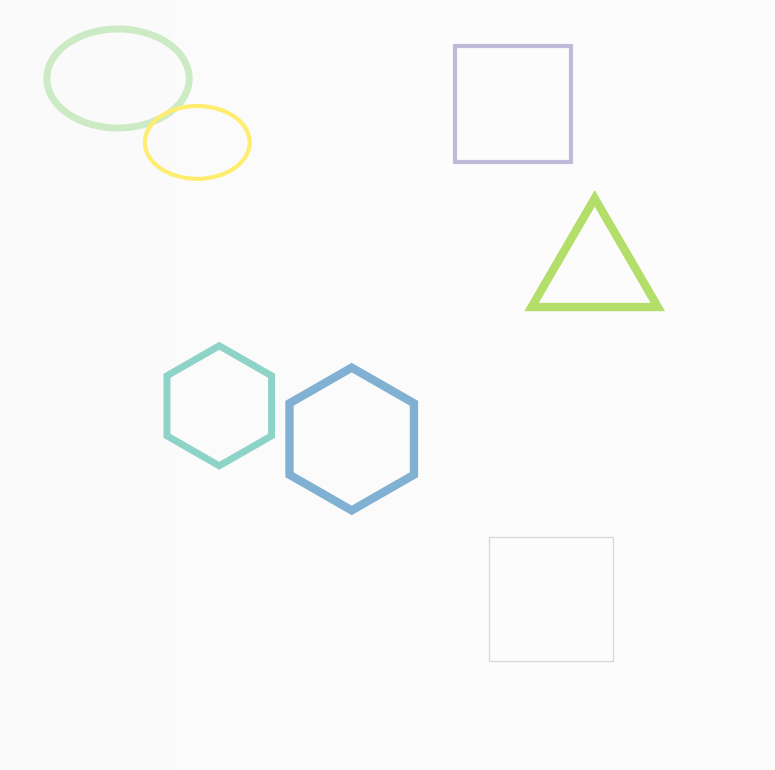[{"shape": "hexagon", "thickness": 2.5, "radius": 0.39, "center": [0.283, 0.473]}, {"shape": "square", "thickness": 1.5, "radius": 0.38, "center": [0.662, 0.865]}, {"shape": "hexagon", "thickness": 3, "radius": 0.46, "center": [0.454, 0.43]}, {"shape": "triangle", "thickness": 3, "radius": 0.47, "center": [0.767, 0.648]}, {"shape": "square", "thickness": 0.5, "radius": 0.4, "center": [0.711, 0.222]}, {"shape": "oval", "thickness": 2.5, "radius": 0.46, "center": [0.152, 0.898]}, {"shape": "oval", "thickness": 1.5, "radius": 0.34, "center": [0.255, 0.815]}]